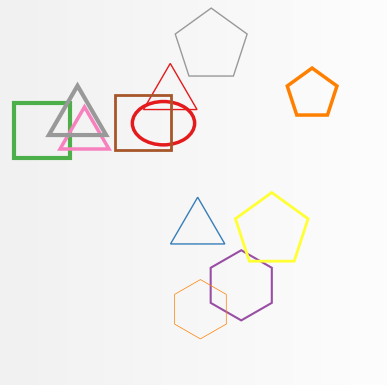[{"shape": "triangle", "thickness": 1, "radius": 0.4, "center": [0.439, 0.755]}, {"shape": "oval", "thickness": 2.5, "radius": 0.4, "center": [0.422, 0.68]}, {"shape": "triangle", "thickness": 1, "radius": 0.4, "center": [0.51, 0.407]}, {"shape": "square", "thickness": 3, "radius": 0.36, "center": [0.108, 0.661]}, {"shape": "hexagon", "thickness": 1.5, "radius": 0.46, "center": [0.623, 0.259]}, {"shape": "hexagon", "thickness": 0.5, "radius": 0.39, "center": [0.517, 0.197]}, {"shape": "pentagon", "thickness": 2.5, "radius": 0.34, "center": [0.805, 0.756]}, {"shape": "pentagon", "thickness": 2, "radius": 0.49, "center": [0.701, 0.401]}, {"shape": "square", "thickness": 2, "radius": 0.36, "center": [0.369, 0.682]}, {"shape": "triangle", "thickness": 2.5, "radius": 0.36, "center": [0.218, 0.649]}, {"shape": "triangle", "thickness": 3, "radius": 0.43, "center": [0.2, 0.692]}, {"shape": "pentagon", "thickness": 1, "radius": 0.49, "center": [0.545, 0.881]}]